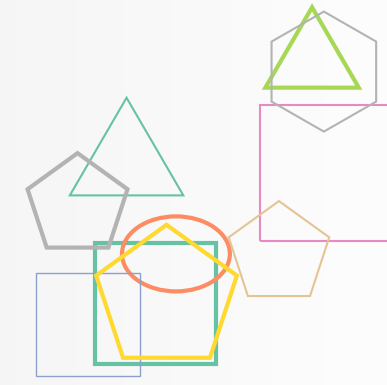[{"shape": "triangle", "thickness": 1.5, "radius": 0.85, "center": [0.327, 0.577]}, {"shape": "square", "thickness": 3, "radius": 0.78, "center": [0.401, 0.212]}, {"shape": "oval", "thickness": 3, "radius": 0.7, "center": [0.454, 0.341]}, {"shape": "square", "thickness": 1, "radius": 0.67, "center": [0.226, 0.157]}, {"shape": "square", "thickness": 1.5, "radius": 0.88, "center": [0.849, 0.551]}, {"shape": "triangle", "thickness": 3, "radius": 0.7, "center": [0.805, 0.842]}, {"shape": "pentagon", "thickness": 3, "radius": 0.95, "center": [0.43, 0.225]}, {"shape": "pentagon", "thickness": 1.5, "radius": 0.68, "center": [0.72, 0.341]}, {"shape": "hexagon", "thickness": 1.5, "radius": 0.78, "center": [0.836, 0.814]}, {"shape": "pentagon", "thickness": 3, "radius": 0.68, "center": [0.2, 0.467]}]